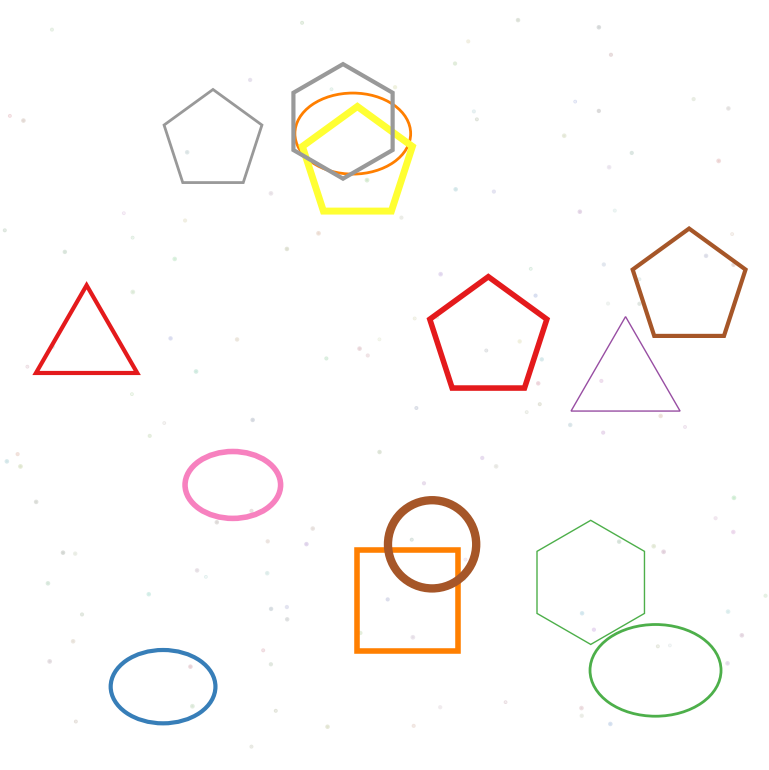[{"shape": "pentagon", "thickness": 2, "radius": 0.4, "center": [0.634, 0.561]}, {"shape": "triangle", "thickness": 1.5, "radius": 0.38, "center": [0.112, 0.554]}, {"shape": "oval", "thickness": 1.5, "radius": 0.34, "center": [0.212, 0.108]}, {"shape": "hexagon", "thickness": 0.5, "radius": 0.4, "center": [0.767, 0.244]}, {"shape": "oval", "thickness": 1, "radius": 0.43, "center": [0.851, 0.129]}, {"shape": "triangle", "thickness": 0.5, "radius": 0.41, "center": [0.812, 0.507]}, {"shape": "square", "thickness": 2, "radius": 0.33, "center": [0.53, 0.22]}, {"shape": "oval", "thickness": 1, "radius": 0.38, "center": [0.458, 0.827]}, {"shape": "pentagon", "thickness": 2.5, "radius": 0.38, "center": [0.464, 0.787]}, {"shape": "circle", "thickness": 3, "radius": 0.29, "center": [0.561, 0.293]}, {"shape": "pentagon", "thickness": 1.5, "radius": 0.39, "center": [0.895, 0.626]}, {"shape": "oval", "thickness": 2, "radius": 0.31, "center": [0.302, 0.37]}, {"shape": "hexagon", "thickness": 1.5, "radius": 0.37, "center": [0.445, 0.842]}, {"shape": "pentagon", "thickness": 1, "radius": 0.33, "center": [0.277, 0.817]}]